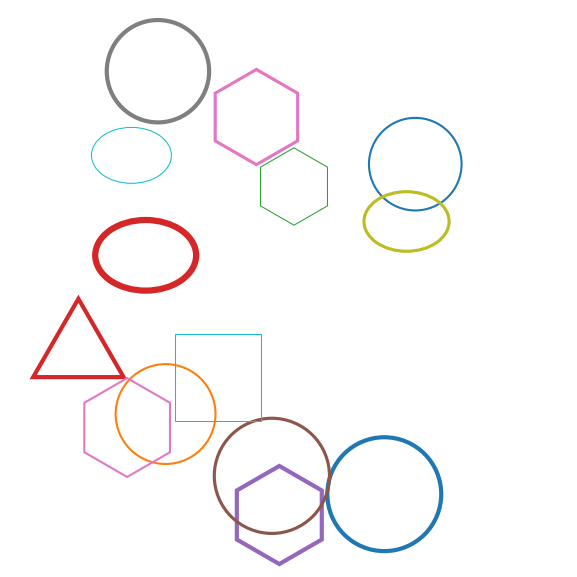[{"shape": "circle", "thickness": 1, "radius": 0.4, "center": [0.719, 0.715]}, {"shape": "circle", "thickness": 2, "radius": 0.49, "center": [0.665, 0.143]}, {"shape": "circle", "thickness": 1, "radius": 0.43, "center": [0.287, 0.282]}, {"shape": "hexagon", "thickness": 0.5, "radius": 0.33, "center": [0.509, 0.676]}, {"shape": "oval", "thickness": 3, "radius": 0.44, "center": [0.252, 0.557]}, {"shape": "triangle", "thickness": 2, "radius": 0.45, "center": [0.136, 0.391]}, {"shape": "hexagon", "thickness": 2, "radius": 0.42, "center": [0.484, 0.107]}, {"shape": "circle", "thickness": 1.5, "radius": 0.5, "center": [0.471, 0.175]}, {"shape": "hexagon", "thickness": 1, "radius": 0.43, "center": [0.22, 0.259]}, {"shape": "hexagon", "thickness": 1.5, "radius": 0.41, "center": [0.444, 0.796]}, {"shape": "circle", "thickness": 2, "radius": 0.44, "center": [0.273, 0.876]}, {"shape": "oval", "thickness": 1.5, "radius": 0.37, "center": [0.704, 0.616]}, {"shape": "oval", "thickness": 0.5, "radius": 0.35, "center": [0.228, 0.73]}, {"shape": "square", "thickness": 0.5, "radius": 0.38, "center": [0.378, 0.345]}]